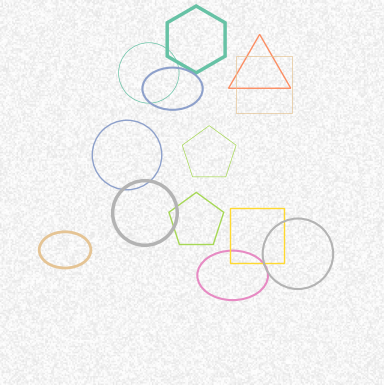[{"shape": "circle", "thickness": 0.5, "radius": 0.39, "center": [0.387, 0.811]}, {"shape": "hexagon", "thickness": 2.5, "radius": 0.43, "center": [0.509, 0.898]}, {"shape": "triangle", "thickness": 1, "radius": 0.47, "center": [0.674, 0.817]}, {"shape": "oval", "thickness": 1.5, "radius": 0.39, "center": [0.448, 0.77]}, {"shape": "circle", "thickness": 1, "radius": 0.45, "center": [0.33, 0.597]}, {"shape": "oval", "thickness": 1.5, "radius": 0.46, "center": [0.604, 0.285]}, {"shape": "pentagon", "thickness": 0.5, "radius": 0.37, "center": [0.543, 0.6]}, {"shape": "pentagon", "thickness": 1, "radius": 0.37, "center": [0.51, 0.425]}, {"shape": "square", "thickness": 1, "radius": 0.35, "center": [0.668, 0.388]}, {"shape": "oval", "thickness": 2, "radius": 0.34, "center": [0.169, 0.351]}, {"shape": "square", "thickness": 0.5, "radius": 0.37, "center": [0.685, 0.781]}, {"shape": "circle", "thickness": 1.5, "radius": 0.46, "center": [0.774, 0.341]}, {"shape": "circle", "thickness": 2.5, "radius": 0.42, "center": [0.376, 0.447]}]